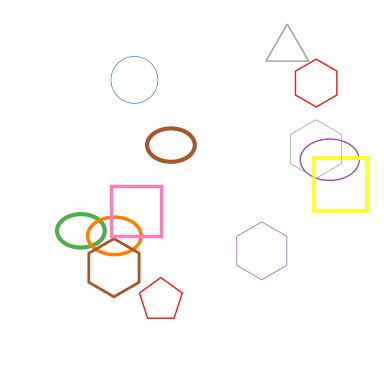[{"shape": "pentagon", "thickness": 1, "radius": 0.29, "center": [0.418, 0.221]}, {"shape": "hexagon", "thickness": 1, "radius": 0.31, "center": [0.821, 0.784]}, {"shape": "circle", "thickness": 0.5, "radius": 0.3, "center": [0.349, 0.792]}, {"shape": "oval", "thickness": 3, "radius": 0.31, "center": [0.21, 0.4]}, {"shape": "hexagon", "thickness": 0.5, "radius": 0.38, "center": [0.68, 0.349]}, {"shape": "oval", "thickness": 1, "radius": 0.38, "center": [0.856, 0.585]}, {"shape": "oval", "thickness": 2.5, "radius": 0.35, "center": [0.297, 0.387]}, {"shape": "square", "thickness": 3, "radius": 0.34, "center": [0.884, 0.522]}, {"shape": "oval", "thickness": 3, "radius": 0.31, "center": [0.444, 0.623]}, {"shape": "hexagon", "thickness": 2, "radius": 0.38, "center": [0.296, 0.304]}, {"shape": "square", "thickness": 2.5, "radius": 0.33, "center": [0.353, 0.453]}, {"shape": "triangle", "thickness": 1, "radius": 0.32, "center": [0.746, 0.873]}, {"shape": "hexagon", "thickness": 0.5, "radius": 0.38, "center": [0.821, 0.613]}]